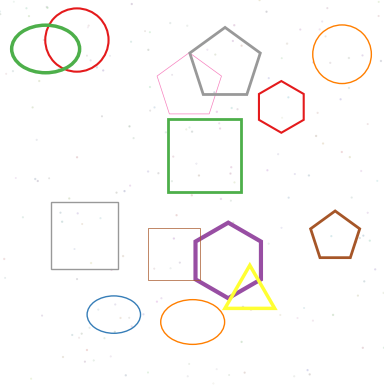[{"shape": "circle", "thickness": 1.5, "radius": 0.41, "center": [0.2, 0.896]}, {"shape": "hexagon", "thickness": 1.5, "radius": 0.34, "center": [0.731, 0.722]}, {"shape": "oval", "thickness": 1, "radius": 0.35, "center": [0.296, 0.183]}, {"shape": "oval", "thickness": 2.5, "radius": 0.44, "center": [0.119, 0.873]}, {"shape": "square", "thickness": 2, "radius": 0.47, "center": [0.53, 0.596]}, {"shape": "hexagon", "thickness": 3, "radius": 0.49, "center": [0.593, 0.324]}, {"shape": "circle", "thickness": 1, "radius": 0.38, "center": [0.888, 0.859]}, {"shape": "oval", "thickness": 1, "radius": 0.41, "center": [0.5, 0.164]}, {"shape": "triangle", "thickness": 2.5, "radius": 0.37, "center": [0.649, 0.236]}, {"shape": "square", "thickness": 0.5, "radius": 0.34, "center": [0.451, 0.34]}, {"shape": "pentagon", "thickness": 2, "radius": 0.34, "center": [0.871, 0.385]}, {"shape": "pentagon", "thickness": 0.5, "radius": 0.44, "center": [0.492, 0.775]}, {"shape": "pentagon", "thickness": 2, "radius": 0.48, "center": [0.585, 0.832]}, {"shape": "square", "thickness": 1, "radius": 0.44, "center": [0.22, 0.389]}]